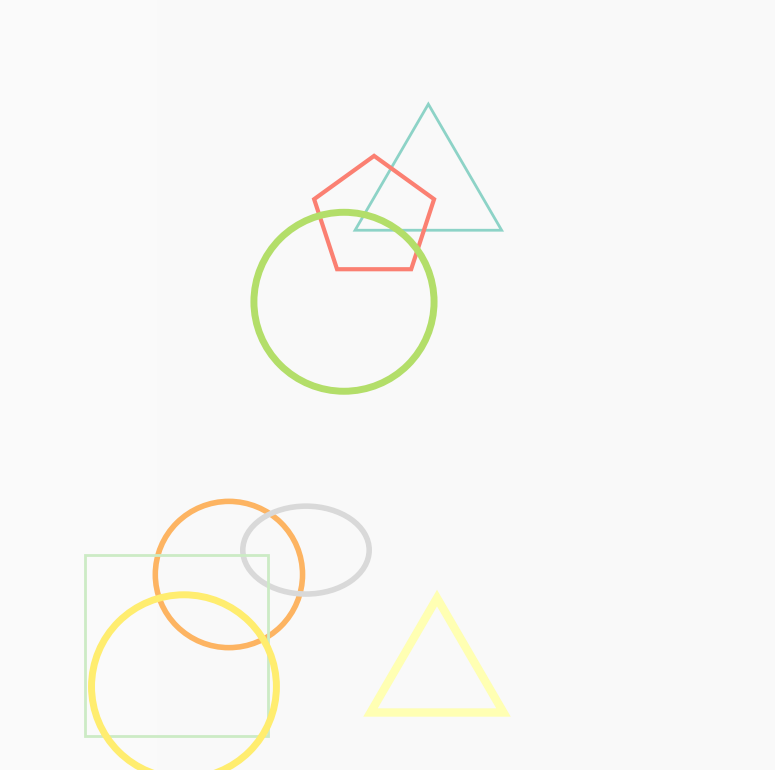[{"shape": "triangle", "thickness": 1, "radius": 0.55, "center": [0.553, 0.756]}, {"shape": "triangle", "thickness": 3, "radius": 0.5, "center": [0.564, 0.124]}, {"shape": "pentagon", "thickness": 1.5, "radius": 0.41, "center": [0.483, 0.716]}, {"shape": "circle", "thickness": 2, "radius": 0.47, "center": [0.295, 0.254]}, {"shape": "circle", "thickness": 2.5, "radius": 0.58, "center": [0.444, 0.608]}, {"shape": "oval", "thickness": 2, "radius": 0.41, "center": [0.395, 0.286]}, {"shape": "square", "thickness": 1, "radius": 0.59, "center": [0.228, 0.162]}, {"shape": "circle", "thickness": 2.5, "radius": 0.6, "center": [0.237, 0.108]}]